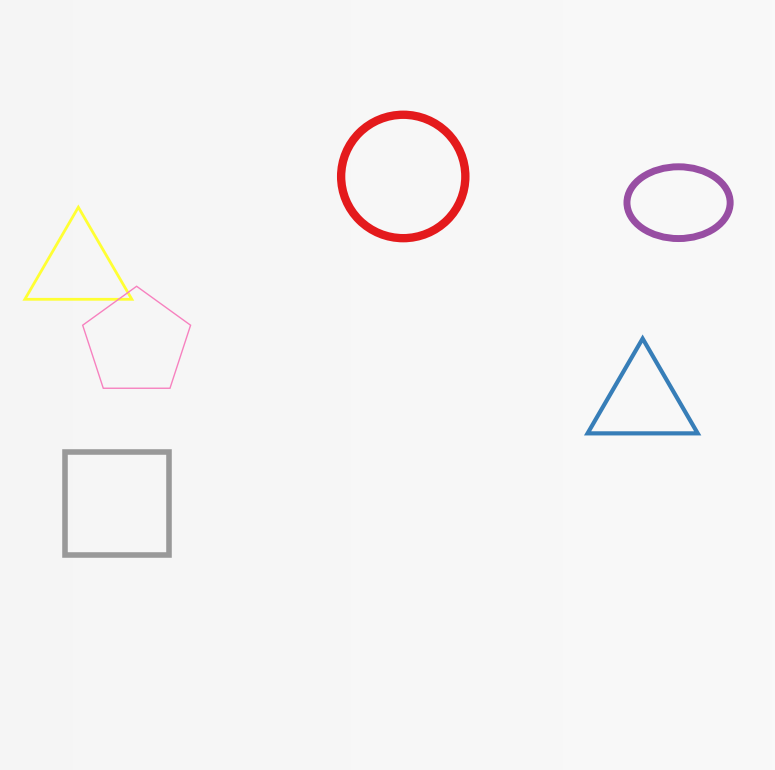[{"shape": "circle", "thickness": 3, "radius": 0.4, "center": [0.52, 0.771]}, {"shape": "triangle", "thickness": 1.5, "radius": 0.41, "center": [0.829, 0.478]}, {"shape": "oval", "thickness": 2.5, "radius": 0.33, "center": [0.876, 0.737]}, {"shape": "triangle", "thickness": 1, "radius": 0.4, "center": [0.101, 0.651]}, {"shape": "pentagon", "thickness": 0.5, "radius": 0.37, "center": [0.176, 0.555]}, {"shape": "square", "thickness": 2, "radius": 0.34, "center": [0.151, 0.346]}]